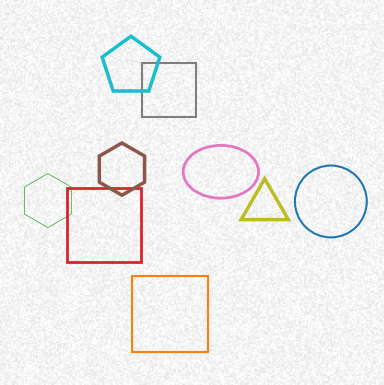[{"shape": "circle", "thickness": 1.5, "radius": 0.47, "center": [0.859, 0.477]}, {"shape": "square", "thickness": 1.5, "radius": 0.5, "center": [0.441, 0.184]}, {"shape": "hexagon", "thickness": 0.5, "radius": 0.35, "center": [0.124, 0.479]}, {"shape": "square", "thickness": 2, "radius": 0.48, "center": [0.27, 0.415]}, {"shape": "hexagon", "thickness": 2.5, "radius": 0.34, "center": [0.317, 0.561]}, {"shape": "oval", "thickness": 2, "radius": 0.49, "center": [0.574, 0.554]}, {"shape": "square", "thickness": 1.5, "radius": 0.35, "center": [0.438, 0.767]}, {"shape": "triangle", "thickness": 2.5, "radius": 0.35, "center": [0.688, 0.465]}, {"shape": "pentagon", "thickness": 2.5, "radius": 0.39, "center": [0.34, 0.827]}]